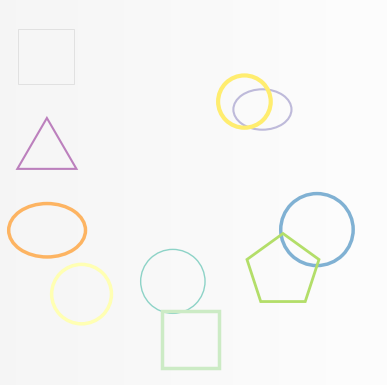[{"shape": "circle", "thickness": 1, "radius": 0.42, "center": [0.446, 0.269]}, {"shape": "circle", "thickness": 2.5, "radius": 0.39, "center": [0.21, 0.236]}, {"shape": "oval", "thickness": 1.5, "radius": 0.37, "center": [0.677, 0.716]}, {"shape": "circle", "thickness": 2.5, "radius": 0.47, "center": [0.818, 0.404]}, {"shape": "oval", "thickness": 2.5, "radius": 0.5, "center": [0.122, 0.402]}, {"shape": "pentagon", "thickness": 2, "radius": 0.49, "center": [0.73, 0.296]}, {"shape": "square", "thickness": 0.5, "radius": 0.36, "center": [0.12, 0.853]}, {"shape": "triangle", "thickness": 1.5, "radius": 0.44, "center": [0.121, 0.605]}, {"shape": "square", "thickness": 2.5, "radius": 0.37, "center": [0.491, 0.119]}, {"shape": "circle", "thickness": 3, "radius": 0.34, "center": [0.631, 0.736]}]